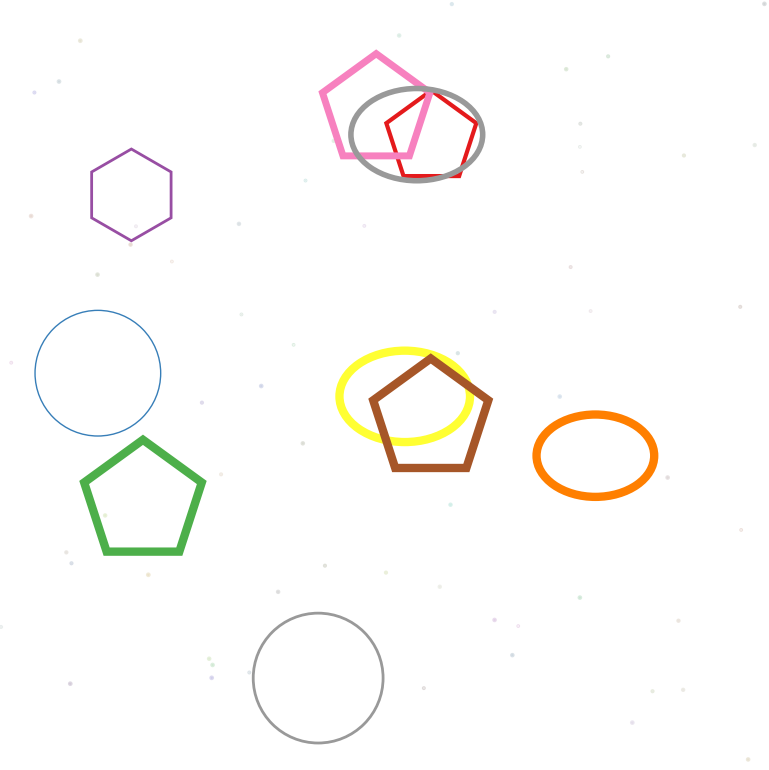[{"shape": "pentagon", "thickness": 1.5, "radius": 0.31, "center": [0.56, 0.821]}, {"shape": "circle", "thickness": 0.5, "radius": 0.41, "center": [0.127, 0.515]}, {"shape": "pentagon", "thickness": 3, "radius": 0.4, "center": [0.186, 0.349]}, {"shape": "hexagon", "thickness": 1, "radius": 0.3, "center": [0.171, 0.747]}, {"shape": "oval", "thickness": 3, "radius": 0.38, "center": [0.773, 0.408]}, {"shape": "oval", "thickness": 3, "radius": 0.42, "center": [0.526, 0.485]}, {"shape": "pentagon", "thickness": 3, "radius": 0.39, "center": [0.559, 0.456]}, {"shape": "pentagon", "thickness": 2.5, "radius": 0.37, "center": [0.489, 0.857]}, {"shape": "circle", "thickness": 1, "radius": 0.42, "center": [0.413, 0.119]}, {"shape": "oval", "thickness": 2, "radius": 0.43, "center": [0.541, 0.825]}]